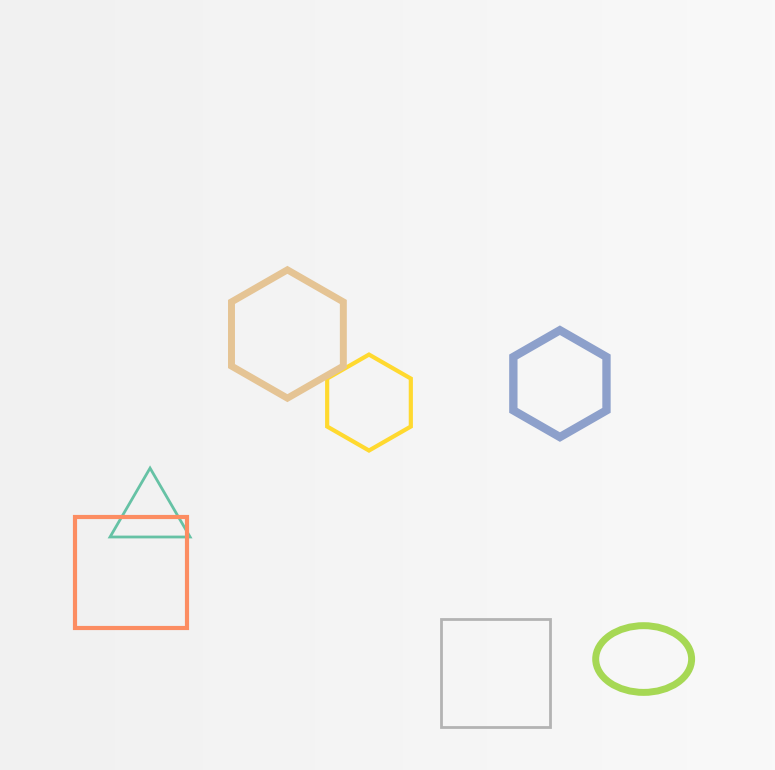[{"shape": "triangle", "thickness": 1, "radius": 0.3, "center": [0.194, 0.332]}, {"shape": "square", "thickness": 1.5, "radius": 0.36, "center": [0.169, 0.256]}, {"shape": "hexagon", "thickness": 3, "radius": 0.35, "center": [0.722, 0.502]}, {"shape": "oval", "thickness": 2.5, "radius": 0.31, "center": [0.831, 0.144]}, {"shape": "hexagon", "thickness": 1.5, "radius": 0.31, "center": [0.476, 0.477]}, {"shape": "hexagon", "thickness": 2.5, "radius": 0.42, "center": [0.371, 0.566]}, {"shape": "square", "thickness": 1, "radius": 0.35, "center": [0.639, 0.126]}]